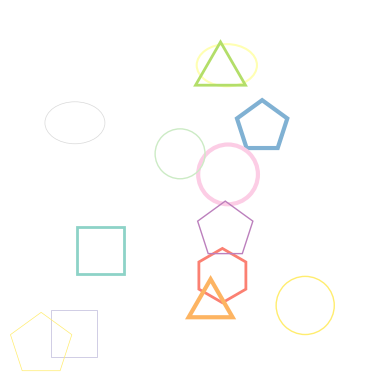[{"shape": "square", "thickness": 2, "radius": 0.31, "center": [0.261, 0.349]}, {"shape": "oval", "thickness": 1.5, "radius": 0.39, "center": [0.589, 0.831]}, {"shape": "square", "thickness": 0.5, "radius": 0.3, "center": [0.193, 0.133]}, {"shape": "hexagon", "thickness": 2, "radius": 0.35, "center": [0.578, 0.284]}, {"shape": "pentagon", "thickness": 3, "radius": 0.34, "center": [0.681, 0.671]}, {"shape": "triangle", "thickness": 3, "radius": 0.33, "center": [0.547, 0.209]}, {"shape": "triangle", "thickness": 2, "radius": 0.37, "center": [0.573, 0.816]}, {"shape": "circle", "thickness": 3, "radius": 0.39, "center": [0.592, 0.547]}, {"shape": "oval", "thickness": 0.5, "radius": 0.39, "center": [0.195, 0.681]}, {"shape": "pentagon", "thickness": 1, "radius": 0.38, "center": [0.585, 0.402]}, {"shape": "circle", "thickness": 1, "radius": 0.32, "center": [0.468, 0.6]}, {"shape": "circle", "thickness": 1, "radius": 0.38, "center": [0.793, 0.207]}, {"shape": "pentagon", "thickness": 0.5, "radius": 0.42, "center": [0.107, 0.105]}]